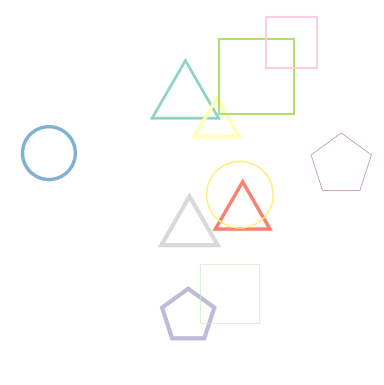[{"shape": "triangle", "thickness": 2, "radius": 0.5, "center": [0.481, 0.743]}, {"shape": "triangle", "thickness": 2.5, "radius": 0.34, "center": [0.563, 0.678]}, {"shape": "pentagon", "thickness": 3, "radius": 0.36, "center": [0.489, 0.179]}, {"shape": "triangle", "thickness": 2.5, "radius": 0.41, "center": [0.63, 0.446]}, {"shape": "circle", "thickness": 2.5, "radius": 0.34, "center": [0.127, 0.602]}, {"shape": "square", "thickness": 1.5, "radius": 0.48, "center": [0.666, 0.801]}, {"shape": "square", "thickness": 1.5, "radius": 0.33, "center": [0.757, 0.889]}, {"shape": "triangle", "thickness": 3, "radius": 0.42, "center": [0.492, 0.405]}, {"shape": "pentagon", "thickness": 0.5, "radius": 0.41, "center": [0.886, 0.572]}, {"shape": "square", "thickness": 0.5, "radius": 0.38, "center": [0.596, 0.238]}, {"shape": "circle", "thickness": 1, "radius": 0.43, "center": [0.623, 0.494]}]